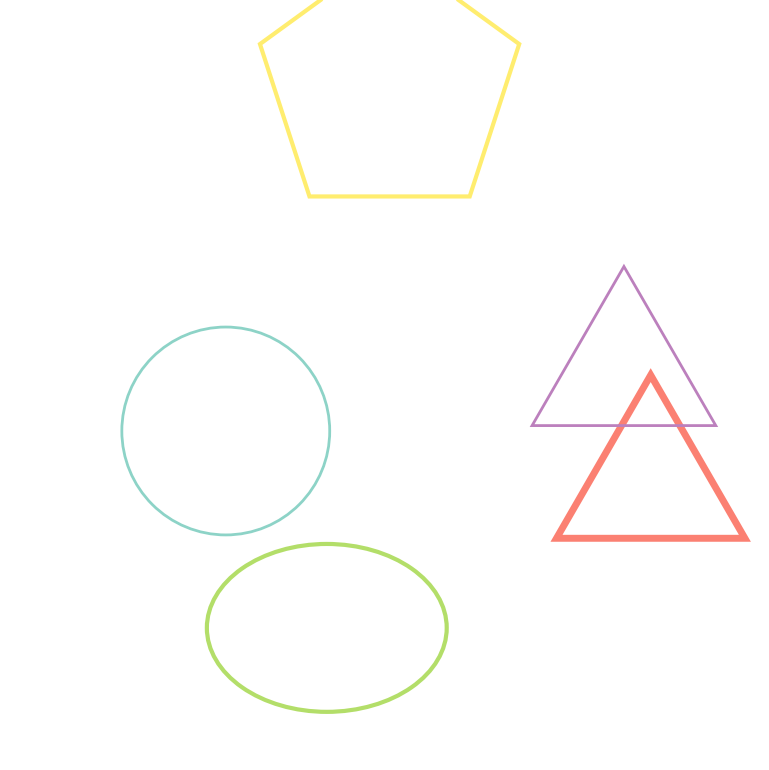[{"shape": "circle", "thickness": 1, "radius": 0.67, "center": [0.293, 0.44]}, {"shape": "triangle", "thickness": 2.5, "radius": 0.71, "center": [0.845, 0.372]}, {"shape": "oval", "thickness": 1.5, "radius": 0.78, "center": [0.424, 0.185]}, {"shape": "triangle", "thickness": 1, "radius": 0.69, "center": [0.81, 0.516]}, {"shape": "pentagon", "thickness": 1.5, "radius": 0.89, "center": [0.506, 0.888]}]